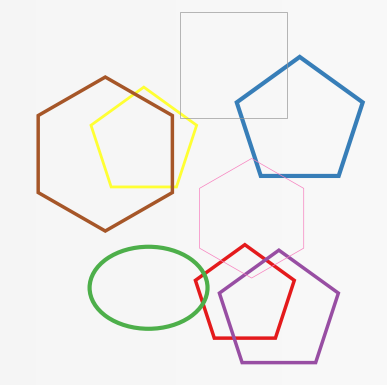[{"shape": "pentagon", "thickness": 2.5, "radius": 0.67, "center": [0.632, 0.23]}, {"shape": "pentagon", "thickness": 3, "radius": 0.85, "center": [0.773, 0.681]}, {"shape": "oval", "thickness": 3, "radius": 0.76, "center": [0.383, 0.253]}, {"shape": "pentagon", "thickness": 2.5, "radius": 0.81, "center": [0.72, 0.189]}, {"shape": "pentagon", "thickness": 2, "radius": 0.72, "center": [0.371, 0.63]}, {"shape": "hexagon", "thickness": 2.5, "radius": 1.0, "center": [0.272, 0.6]}, {"shape": "hexagon", "thickness": 0.5, "radius": 0.78, "center": [0.649, 0.433]}, {"shape": "square", "thickness": 0.5, "radius": 0.69, "center": [0.603, 0.83]}]